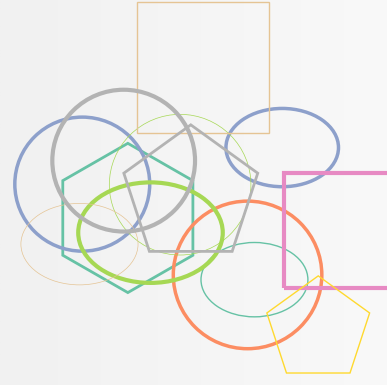[{"shape": "hexagon", "thickness": 2, "radius": 0.97, "center": [0.33, 0.434]}, {"shape": "oval", "thickness": 1, "radius": 0.69, "center": [0.657, 0.274]}, {"shape": "circle", "thickness": 2.5, "radius": 0.96, "center": [0.639, 0.286]}, {"shape": "oval", "thickness": 2.5, "radius": 0.73, "center": [0.728, 0.617]}, {"shape": "circle", "thickness": 2.5, "radius": 0.87, "center": [0.212, 0.522]}, {"shape": "square", "thickness": 3, "radius": 0.74, "center": [0.882, 0.401]}, {"shape": "oval", "thickness": 3, "radius": 0.93, "center": [0.388, 0.396]}, {"shape": "circle", "thickness": 0.5, "radius": 0.91, "center": [0.465, 0.52]}, {"shape": "pentagon", "thickness": 1, "radius": 0.7, "center": [0.821, 0.144]}, {"shape": "square", "thickness": 1, "radius": 0.85, "center": [0.524, 0.824]}, {"shape": "oval", "thickness": 0.5, "radius": 0.76, "center": [0.205, 0.366]}, {"shape": "pentagon", "thickness": 2, "radius": 0.91, "center": [0.492, 0.494]}, {"shape": "circle", "thickness": 3, "radius": 0.92, "center": [0.319, 0.583]}]